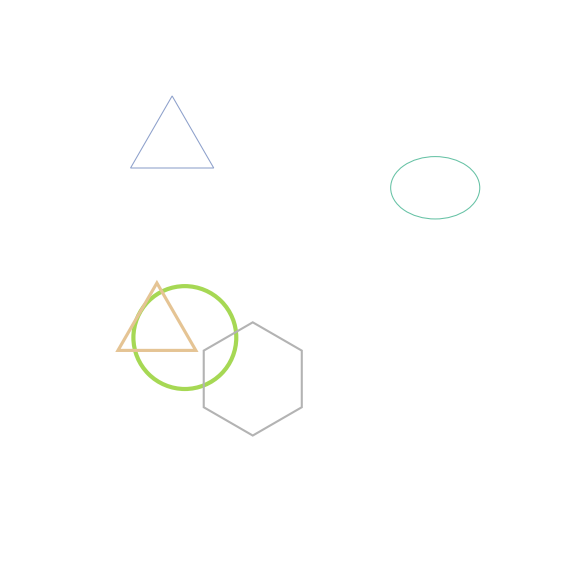[{"shape": "oval", "thickness": 0.5, "radius": 0.39, "center": [0.754, 0.674]}, {"shape": "triangle", "thickness": 0.5, "radius": 0.42, "center": [0.298, 0.75]}, {"shape": "circle", "thickness": 2, "radius": 0.45, "center": [0.32, 0.415]}, {"shape": "triangle", "thickness": 1.5, "radius": 0.39, "center": [0.272, 0.431]}, {"shape": "hexagon", "thickness": 1, "radius": 0.49, "center": [0.438, 0.343]}]